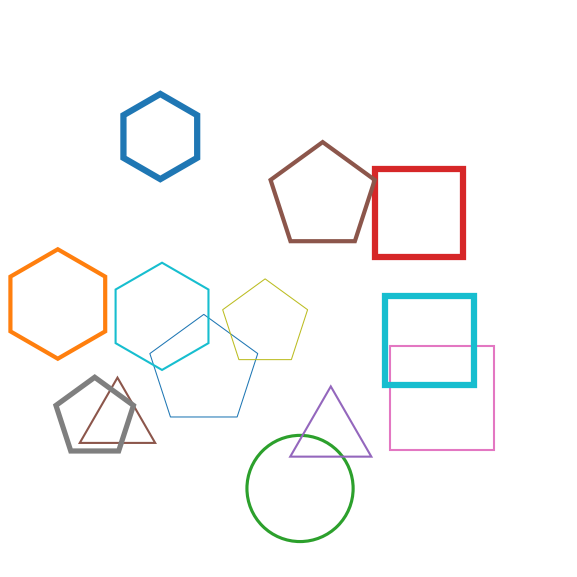[{"shape": "pentagon", "thickness": 0.5, "radius": 0.49, "center": [0.353, 0.357]}, {"shape": "hexagon", "thickness": 3, "radius": 0.37, "center": [0.278, 0.763]}, {"shape": "hexagon", "thickness": 2, "radius": 0.47, "center": [0.1, 0.473]}, {"shape": "circle", "thickness": 1.5, "radius": 0.46, "center": [0.52, 0.153]}, {"shape": "square", "thickness": 3, "radius": 0.38, "center": [0.726, 0.631]}, {"shape": "triangle", "thickness": 1, "radius": 0.41, "center": [0.573, 0.249]}, {"shape": "pentagon", "thickness": 2, "radius": 0.47, "center": [0.559, 0.658]}, {"shape": "triangle", "thickness": 1, "radius": 0.38, "center": [0.203, 0.27]}, {"shape": "square", "thickness": 1, "radius": 0.45, "center": [0.766, 0.309]}, {"shape": "pentagon", "thickness": 2.5, "radius": 0.35, "center": [0.164, 0.275]}, {"shape": "pentagon", "thickness": 0.5, "radius": 0.39, "center": [0.459, 0.439]}, {"shape": "hexagon", "thickness": 1, "radius": 0.46, "center": [0.281, 0.451]}, {"shape": "square", "thickness": 3, "radius": 0.39, "center": [0.743, 0.409]}]